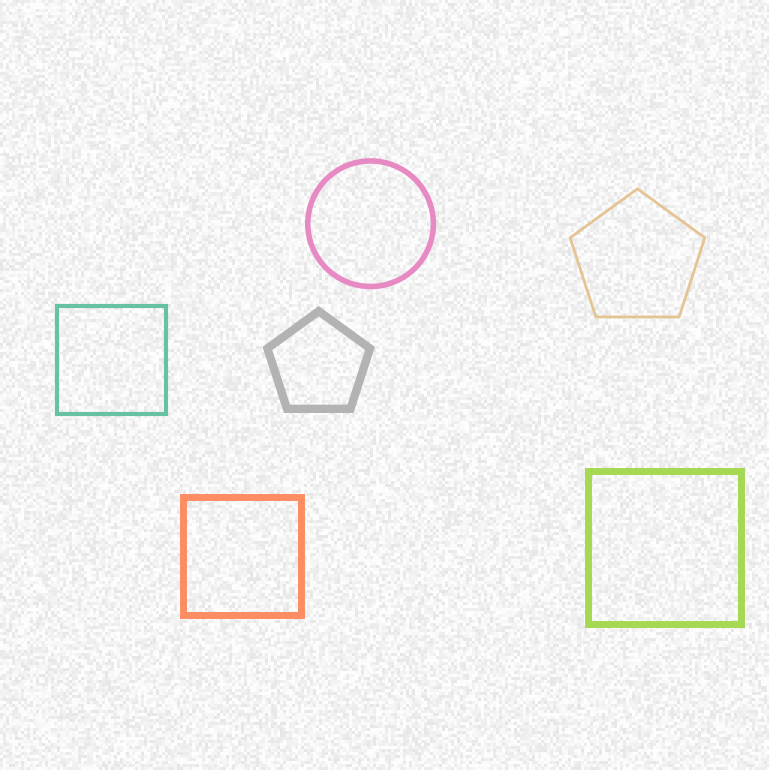[{"shape": "square", "thickness": 1.5, "radius": 0.35, "center": [0.145, 0.533]}, {"shape": "square", "thickness": 2.5, "radius": 0.38, "center": [0.314, 0.278]}, {"shape": "circle", "thickness": 2, "radius": 0.41, "center": [0.481, 0.709]}, {"shape": "square", "thickness": 2.5, "radius": 0.5, "center": [0.863, 0.289]}, {"shape": "pentagon", "thickness": 1, "radius": 0.46, "center": [0.828, 0.663]}, {"shape": "pentagon", "thickness": 3, "radius": 0.35, "center": [0.414, 0.526]}]